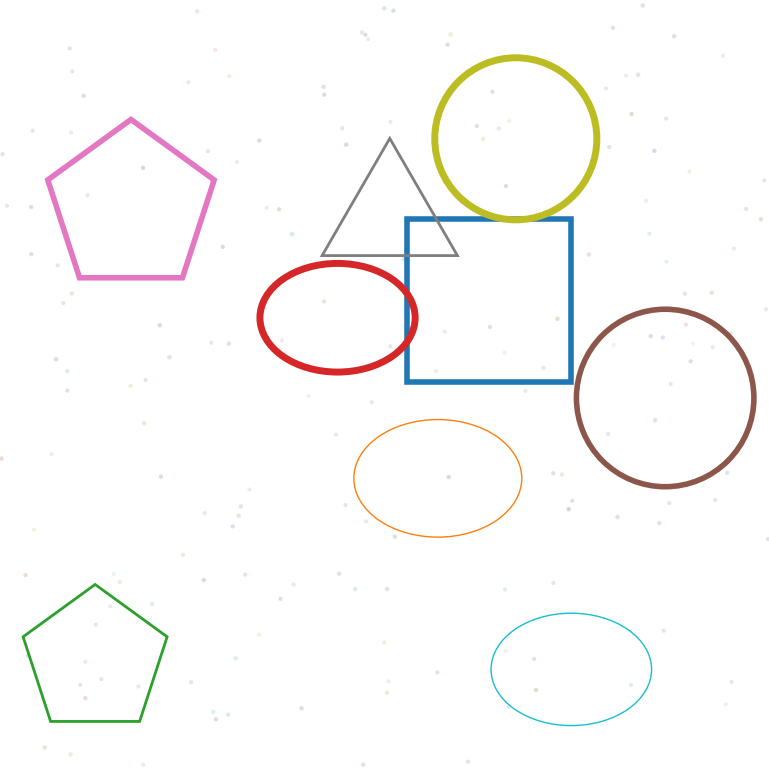[{"shape": "square", "thickness": 2, "radius": 0.53, "center": [0.635, 0.61]}, {"shape": "oval", "thickness": 0.5, "radius": 0.55, "center": [0.569, 0.379]}, {"shape": "pentagon", "thickness": 1, "radius": 0.49, "center": [0.124, 0.143]}, {"shape": "oval", "thickness": 2.5, "radius": 0.5, "center": [0.438, 0.587]}, {"shape": "circle", "thickness": 2, "radius": 0.58, "center": [0.864, 0.483]}, {"shape": "pentagon", "thickness": 2, "radius": 0.57, "center": [0.17, 0.731]}, {"shape": "triangle", "thickness": 1, "radius": 0.51, "center": [0.506, 0.719]}, {"shape": "circle", "thickness": 2.5, "radius": 0.53, "center": [0.67, 0.82]}, {"shape": "oval", "thickness": 0.5, "radius": 0.52, "center": [0.742, 0.131]}]